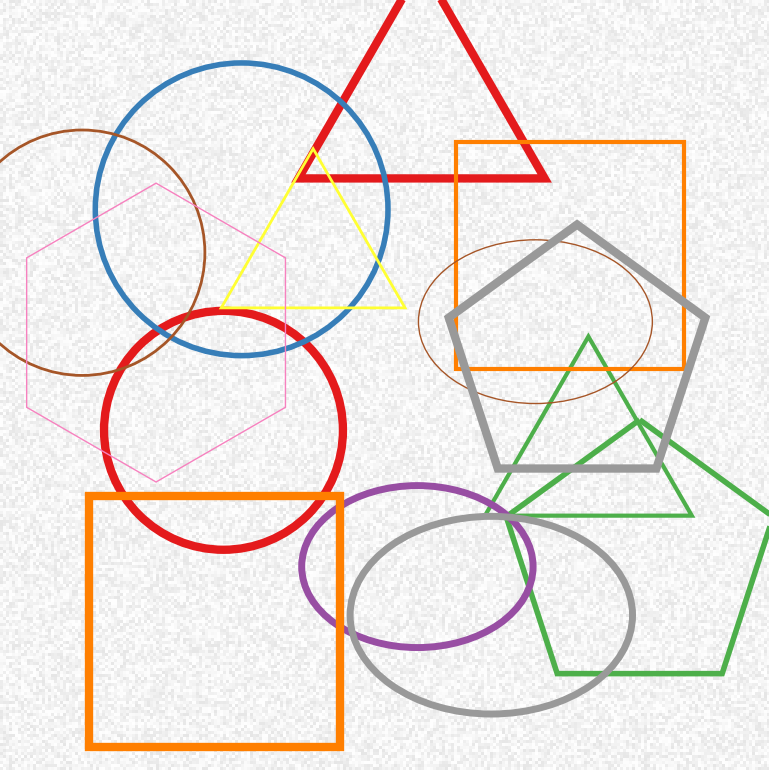[{"shape": "triangle", "thickness": 3, "radius": 0.92, "center": [0.547, 0.861]}, {"shape": "circle", "thickness": 3, "radius": 0.78, "center": [0.29, 0.441]}, {"shape": "circle", "thickness": 2, "radius": 0.95, "center": [0.314, 0.728]}, {"shape": "triangle", "thickness": 1.5, "radius": 0.78, "center": [0.764, 0.408]}, {"shape": "pentagon", "thickness": 2, "radius": 0.91, "center": [0.831, 0.273]}, {"shape": "oval", "thickness": 2.5, "radius": 0.75, "center": [0.542, 0.264]}, {"shape": "square", "thickness": 1.5, "radius": 0.74, "center": [0.74, 0.668]}, {"shape": "square", "thickness": 3, "radius": 0.81, "center": [0.279, 0.193]}, {"shape": "triangle", "thickness": 1, "radius": 0.69, "center": [0.407, 0.669]}, {"shape": "oval", "thickness": 0.5, "radius": 0.76, "center": [0.695, 0.582]}, {"shape": "circle", "thickness": 1, "radius": 0.8, "center": [0.107, 0.672]}, {"shape": "hexagon", "thickness": 0.5, "radius": 0.97, "center": [0.203, 0.568]}, {"shape": "pentagon", "thickness": 3, "radius": 0.88, "center": [0.749, 0.533]}, {"shape": "oval", "thickness": 2.5, "radius": 0.92, "center": [0.638, 0.201]}]